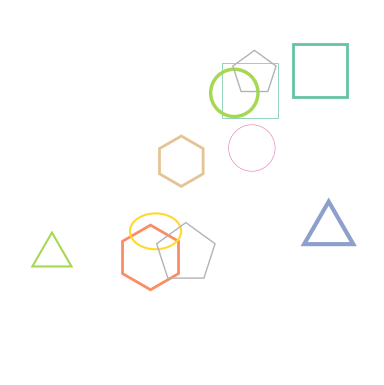[{"shape": "square", "thickness": 2, "radius": 0.35, "center": [0.831, 0.817]}, {"shape": "square", "thickness": 0.5, "radius": 0.36, "center": [0.65, 0.765]}, {"shape": "hexagon", "thickness": 2, "radius": 0.42, "center": [0.391, 0.331]}, {"shape": "triangle", "thickness": 3, "radius": 0.37, "center": [0.854, 0.403]}, {"shape": "circle", "thickness": 0.5, "radius": 0.3, "center": [0.654, 0.616]}, {"shape": "triangle", "thickness": 1.5, "radius": 0.29, "center": [0.135, 0.337]}, {"shape": "circle", "thickness": 2.5, "radius": 0.31, "center": [0.609, 0.759]}, {"shape": "oval", "thickness": 1.5, "radius": 0.33, "center": [0.404, 0.399]}, {"shape": "hexagon", "thickness": 2, "radius": 0.33, "center": [0.471, 0.581]}, {"shape": "pentagon", "thickness": 1, "radius": 0.4, "center": [0.483, 0.342]}, {"shape": "pentagon", "thickness": 1, "radius": 0.3, "center": [0.661, 0.81]}]